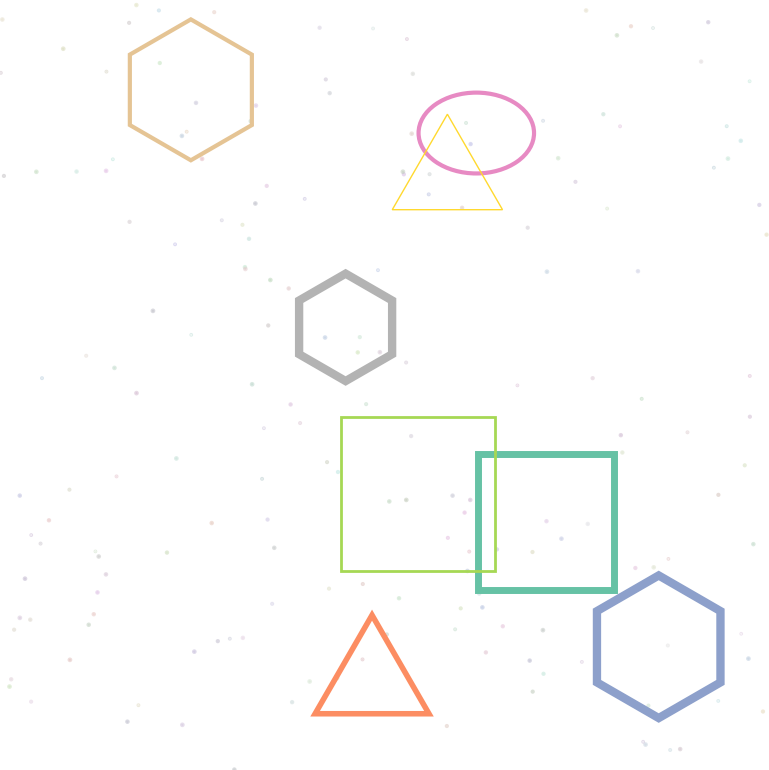[{"shape": "square", "thickness": 2.5, "radius": 0.44, "center": [0.709, 0.322]}, {"shape": "triangle", "thickness": 2, "radius": 0.43, "center": [0.483, 0.116]}, {"shape": "hexagon", "thickness": 3, "radius": 0.46, "center": [0.855, 0.16]}, {"shape": "oval", "thickness": 1.5, "radius": 0.37, "center": [0.619, 0.827]}, {"shape": "square", "thickness": 1, "radius": 0.5, "center": [0.543, 0.358]}, {"shape": "triangle", "thickness": 0.5, "radius": 0.41, "center": [0.581, 0.769]}, {"shape": "hexagon", "thickness": 1.5, "radius": 0.46, "center": [0.248, 0.883]}, {"shape": "hexagon", "thickness": 3, "radius": 0.35, "center": [0.449, 0.575]}]